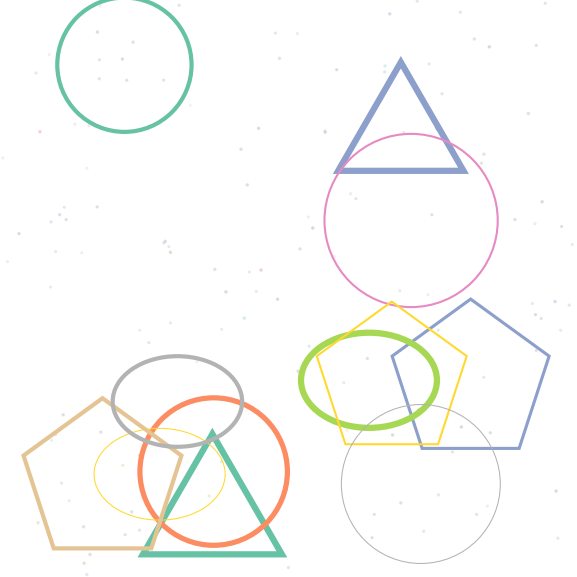[{"shape": "circle", "thickness": 2, "radius": 0.58, "center": [0.215, 0.887]}, {"shape": "triangle", "thickness": 3, "radius": 0.69, "center": [0.368, 0.109]}, {"shape": "circle", "thickness": 2.5, "radius": 0.64, "center": [0.37, 0.183]}, {"shape": "triangle", "thickness": 3, "radius": 0.63, "center": [0.694, 0.766]}, {"shape": "pentagon", "thickness": 1.5, "radius": 0.71, "center": [0.815, 0.338]}, {"shape": "circle", "thickness": 1, "radius": 0.75, "center": [0.712, 0.617]}, {"shape": "oval", "thickness": 3, "radius": 0.59, "center": [0.639, 0.341]}, {"shape": "pentagon", "thickness": 1, "radius": 0.68, "center": [0.678, 0.34]}, {"shape": "oval", "thickness": 0.5, "radius": 0.57, "center": [0.276, 0.178]}, {"shape": "pentagon", "thickness": 2, "radius": 0.72, "center": [0.177, 0.166]}, {"shape": "oval", "thickness": 2, "radius": 0.56, "center": [0.307, 0.304]}, {"shape": "circle", "thickness": 0.5, "radius": 0.69, "center": [0.729, 0.161]}]